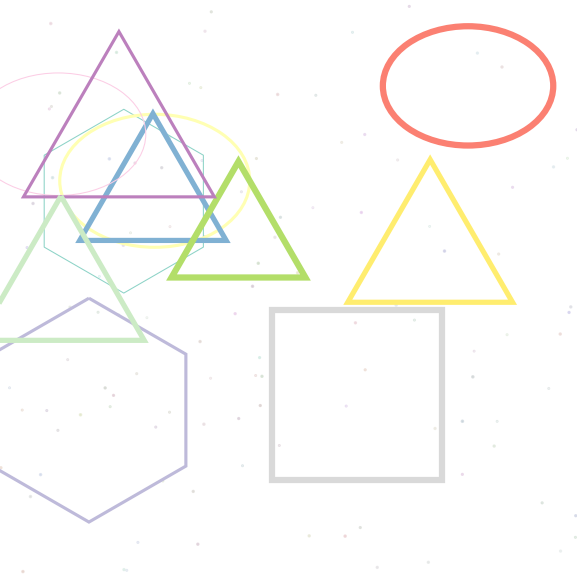[{"shape": "hexagon", "thickness": 0.5, "radius": 0.8, "center": [0.214, 0.651]}, {"shape": "oval", "thickness": 1.5, "radius": 0.82, "center": [0.268, 0.686]}, {"shape": "hexagon", "thickness": 1.5, "radius": 0.97, "center": [0.154, 0.289]}, {"shape": "oval", "thickness": 3, "radius": 0.74, "center": [0.81, 0.85]}, {"shape": "triangle", "thickness": 2.5, "radius": 0.73, "center": [0.265, 0.656]}, {"shape": "triangle", "thickness": 3, "radius": 0.67, "center": [0.413, 0.586]}, {"shape": "oval", "thickness": 0.5, "radius": 0.76, "center": [0.101, 0.767]}, {"shape": "square", "thickness": 3, "radius": 0.74, "center": [0.618, 0.315]}, {"shape": "triangle", "thickness": 1.5, "radius": 0.95, "center": [0.206, 0.754]}, {"shape": "triangle", "thickness": 2.5, "radius": 0.83, "center": [0.105, 0.493]}, {"shape": "triangle", "thickness": 2.5, "radius": 0.82, "center": [0.745, 0.558]}]